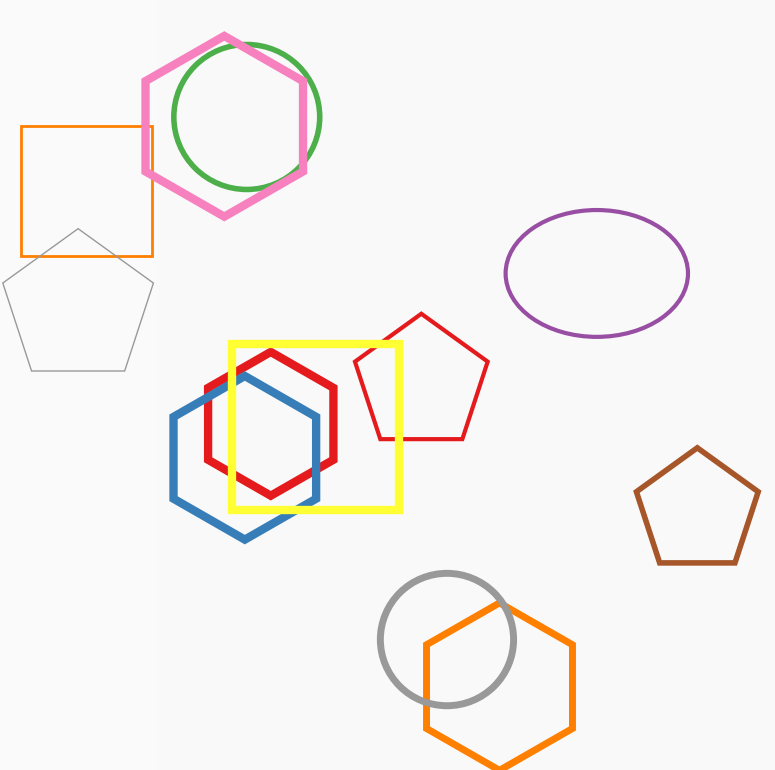[{"shape": "pentagon", "thickness": 1.5, "radius": 0.45, "center": [0.544, 0.503]}, {"shape": "hexagon", "thickness": 3, "radius": 0.47, "center": [0.349, 0.45]}, {"shape": "hexagon", "thickness": 3, "radius": 0.53, "center": [0.316, 0.405]}, {"shape": "circle", "thickness": 2, "radius": 0.47, "center": [0.318, 0.848]}, {"shape": "oval", "thickness": 1.5, "radius": 0.59, "center": [0.77, 0.645]}, {"shape": "square", "thickness": 1, "radius": 0.42, "center": [0.111, 0.752]}, {"shape": "hexagon", "thickness": 2.5, "radius": 0.54, "center": [0.645, 0.108]}, {"shape": "square", "thickness": 3, "radius": 0.54, "center": [0.407, 0.445]}, {"shape": "pentagon", "thickness": 2, "radius": 0.41, "center": [0.9, 0.336]}, {"shape": "hexagon", "thickness": 3, "radius": 0.59, "center": [0.289, 0.836]}, {"shape": "pentagon", "thickness": 0.5, "radius": 0.51, "center": [0.101, 0.601]}, {"shape": "circle", "thickness": 2.5, "radius": 0.43, "center": [0.577, 0.169]}]